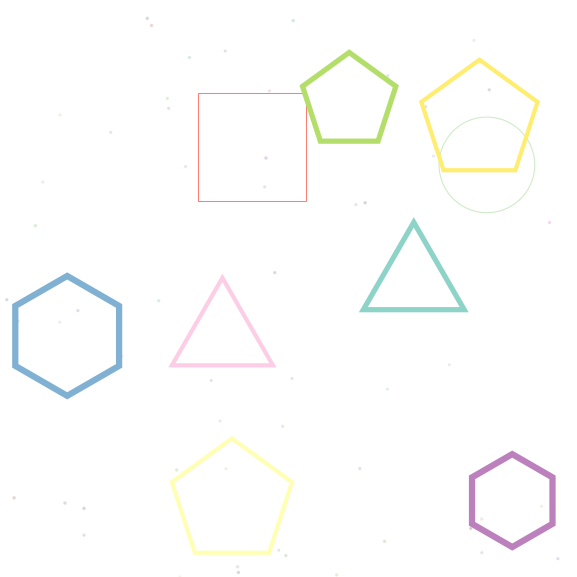[{"shape": "triangle", "thickness": 2.5, "radius": 0.5, "center": [0.716, 0.513]}, {"shape": "pentagon", "thickness": 2, "radius": 0.55, "center": [0.402, 0.13]}, {"shape": "square", "thickness": 0.5, "radius": 0.47, "center": [0.437, 0.744]}, {"shape": "hexagon", "thickness": 3, "radius": 0.52, "center": [0.116, 0.417]}, {"shape": "pentagon", "thickness": 2.5, "radius": 0.42, "center": [0.605, 0.823]}, {"shape": "triangle", "thickness": 2, "radius": 0.5, "center": [0.385, 0.417]}, {"shape": "hexagon", "thickness": 3, "radius": 0.4, "center": [0.887, 0.132]}, {"shape": "circle", "thickness": 0.5, "radius": 0.41, "center": [0.843, 0.714]}, {"shape": "pentagon", "thickness": 2, "radius": 0.53, "center": [0.83, 0.79]}]